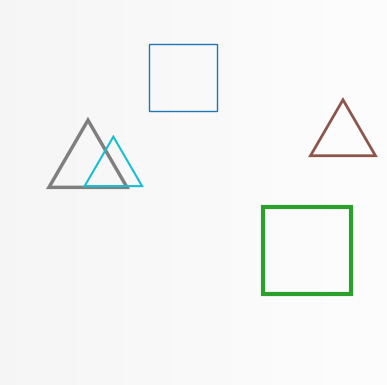[{"shape": "square", "thickness": 1, "radius": 0.44, "center": [0.473, 0.798]}, {"shape": "square", "thickness": 3, "radius": 0.56, "center": [0.792, 0.35]}, {"shape": "triangle", "thickness": 2, "radius": 0.48, "center": [0.885, 0.644]}, {"shape": "triangle", "thickness": 2.5, "radius": 0.58, "center": [0.227, 0.571]}, {"shape": "triangle", "thickness": 1.5, "radius": 0.43, "center": [0.293, 0.559]}]